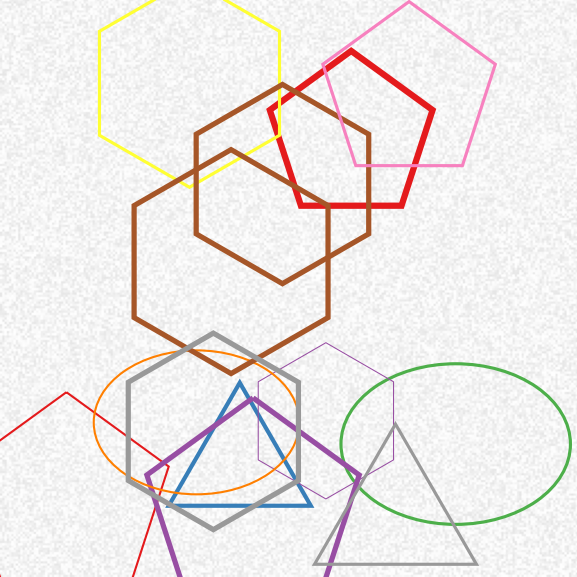[{"shape": "pentagon", "thickness": 3, "radius": 0.74, "center": [0.608, 0.763]}, {"shape": "pentagon", "thickness": 1, "radius": 0.93, "center": [0.115, 0.134]}, {"shape": "triangle", "thickness": 2, "radius": 0.71, "center": [0.415, 0.194]}, {"shape": "oval", "thickness": 1.5, "radius": 0.99, "center": [0.789, 0.23]}, {"shape": "pentagon", "thickness": 2.5, "radius": 0.97, "center": [0.438, 0.117]}, {"shape": "hexagon", "thickness": 0.5, "radius": 0.68, "center": [0.564, 0.27]}, {"shape": "oval", "thickness": 1, "radius": 0.89, "center": [0.34, 0.268]}, {"shape": "hexagon", "thickness": 1.5, "radius": 0.9, "center": [0.328, 0.855]}, {"shape": "hexagon", "thickness": 2.5, "radius": 0.97, "center": [0.4, 0.546]}, {"shape": "hexagon", "thickness": 2.5, "radius": 0.86, "center": [0.489, 0.68]}, {"shape": "pentagon", "thickness": 1.5, "radius": 0.79, "center": [0.708, 0.839]}, {"shape": "triangle", "thickness": 1.5, "radius": 0.81, "center": [0.685, 0.103]}, {"shape": "hexagon", "thickness": 2.5, "radius": 0.85, "center": [0.369, 0.252]}]